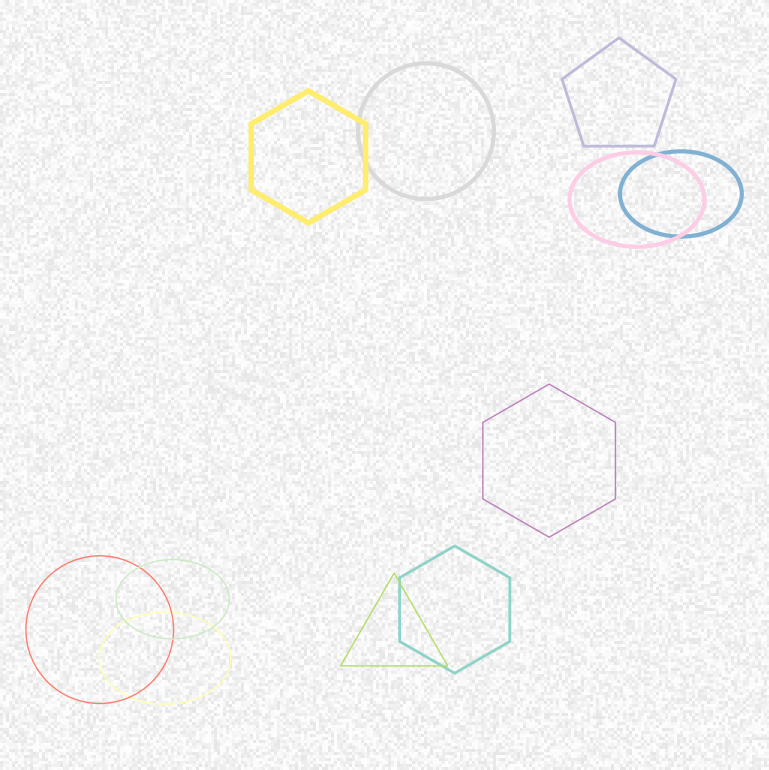[{"shape": "hexagon", "thickness": 1, "radius": 0.41, "center": [0.591, 0.208]}, {"shape": "oval", "thickness": 0.5, "radius": 0.43, "center": [0.214, 0.145]}, {"shape": "pentagon", "thickness": 1, "radius": 0.39, "center": [0.804, 0.873]}, {"shape": "circle", "thickness": 0.5, "radius": 0.48, "center": [0.13, 0.182]}, {"shape": "oval", "thickness": 1.5, "radius": 0.4, "center": [0.884, 0.748]}, {"shape": "triangle", "thickness": 0.5, "radius": 0.4, "center": [0.512, 0.175]}, {"shape": "oval", "thickness": 1.5, "radius": 0.44, "center": [0.827, 0.741]}, {"shape": "circle", "thickness": 1.5, "radius": 0.44, "center": [0.553, 0.83]}, {"shape": "hexagon", "thickness": 0.5, "radius": 0.5, "center": [0.713, 0.402]}, {"shape": "oval", "thickness": 0.5, "radius": 0.37, "center": [0.224, 0.222]}, {"shape": "hexagon", "thickness": 2, "radius": 0.43, "center": [0.401, 0.796]}]